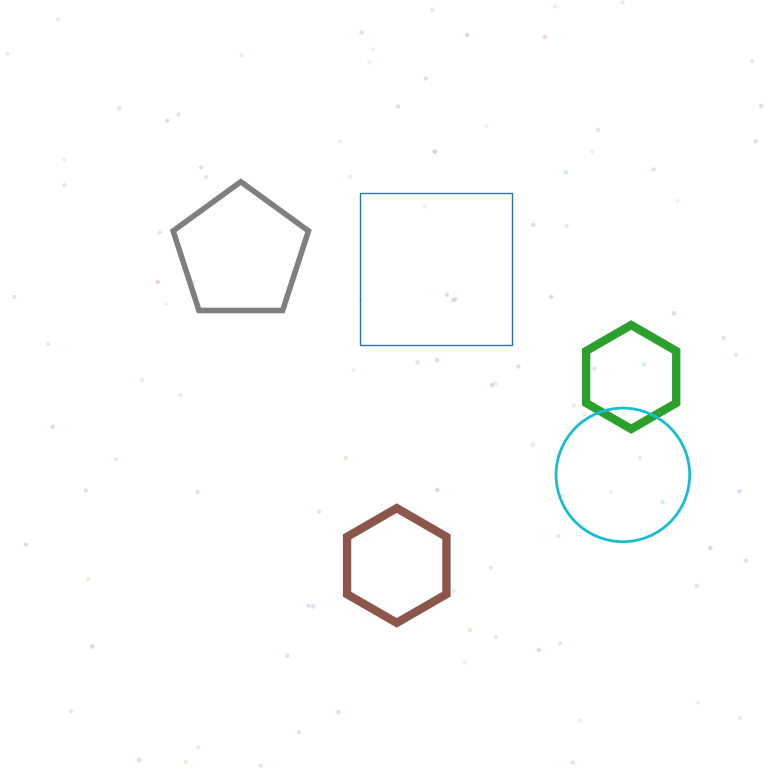[{"shape": "square", "thickness": 0.5, "radius": 0.49, "center": [0.566, 0.651]}, {"shape": "hexagon", "thickness": 3, "radius": 0.34, "center": [0.82, 0.51]}, {"shape": "hexagon", "thickness": 3, "radius": 0.37, "center": [0.515, 0.266]}, {"shape": "pentagon", "thickness": 2, "radius": 0.46, "center": [0.313, 0.672]}, {"shape": "circle", "thickness": 1, "radius": 0.43, "center": [0.809, 0.383]}]